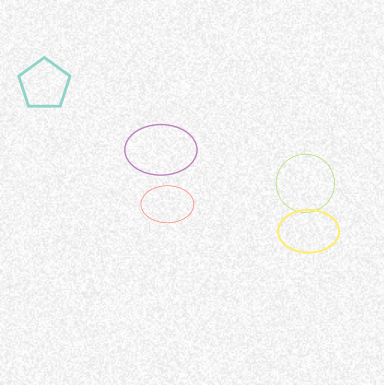[{"shape": "pentagon", "thickness": 2, "radius": 0.35, "center": [0.115, 0.781]}, {"shape": "oval", "thickness": 0.5, "radius": 0.34, "center": [0.435, 0.47]}, {"shape": "circle", "thickness": 0.5, "radius": 0.38, "center": [0.793, 0.524]}, {"shape": "oval", "thickness": 1, "radius": 0.47, "center": [0.418, 0.611]}, {"shape": "oval", "thickness": 1.5, "radius": 0.4, "center": [0.802, 0.399]}]